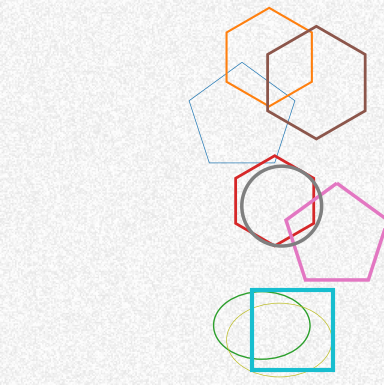[{"shape": "pentagon", "thickness": 0.5, "radius": 0.72, "center": [0.629, 0.694]}, {"shape": "hexagon", "thickness": 1.5, "radius": 0.64, "center": [0.699, 0.852]}, {"shape": "oval", "thickness": 1, "radius": 0.63, "center": [0.68, 0.155]}, {"shape": "hexagon", "thickness": 2, "radius": 0.59, "center": [0.713, 0.478]}, {"shape": "hexagon", "thickness": 2, "radius": 0.73, "center": [0.822, 0.785]}, {"shape": "pentagon", "thickness": 2.5, "radius": 0.69, "center": [0.875, 0.385]}, {"shape": "circle", "thickness": 2.5, "radius": 0.52, "center": [0.732, 0.465]}, {"shape": "oval", "thickness": 0.5, "radius": 0.68, "center": [0.725, 0.117]}, {"shape": "square", "thickness": 3, "radius": 0.52, "center": [0.759, 0.143]}]